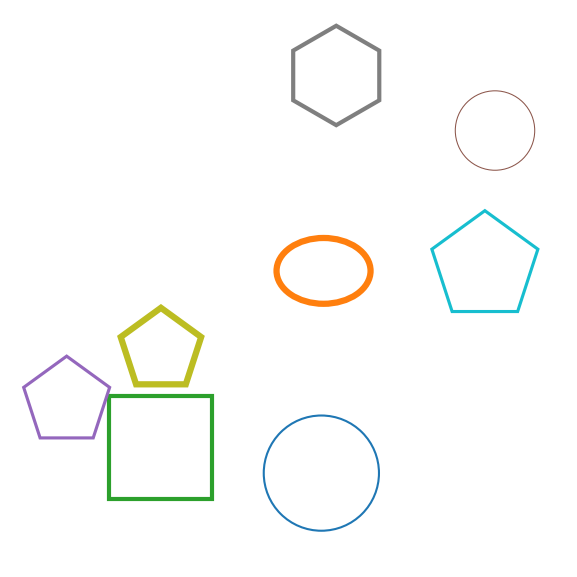[{"shape": "circle", "thickness": 1, "radius": 0.5, "center": [0.556, 0.18]}, {"shape": "oval", "thickness": 3, "radius": 0.41, "center": [0.56, 0.53]}, {"shape": "square", "thickness": 2, "radius": 0.45, "center": [0.278, 0.225]}, {"shape": "pentagon", "thickness": 1.5, "radius": 0.39, "center": [0.115, 0.304]}, {"shape": "circle", "thickness": 0.5, "radius": 0.34, "center": [0.857, 0.773]}, {"shape": "hexagon", "thickness": 2, "radius": 0.43, "center": [0.582, 0.868]}, {"shape": "pentagon", "thickness": 3, "radius": 0.37, "center": [0.279, 0.393]}, {"shape": "pentagon", "thickness": 1.5, "radius": 0.48, "center": [0.84, 0.538]}]